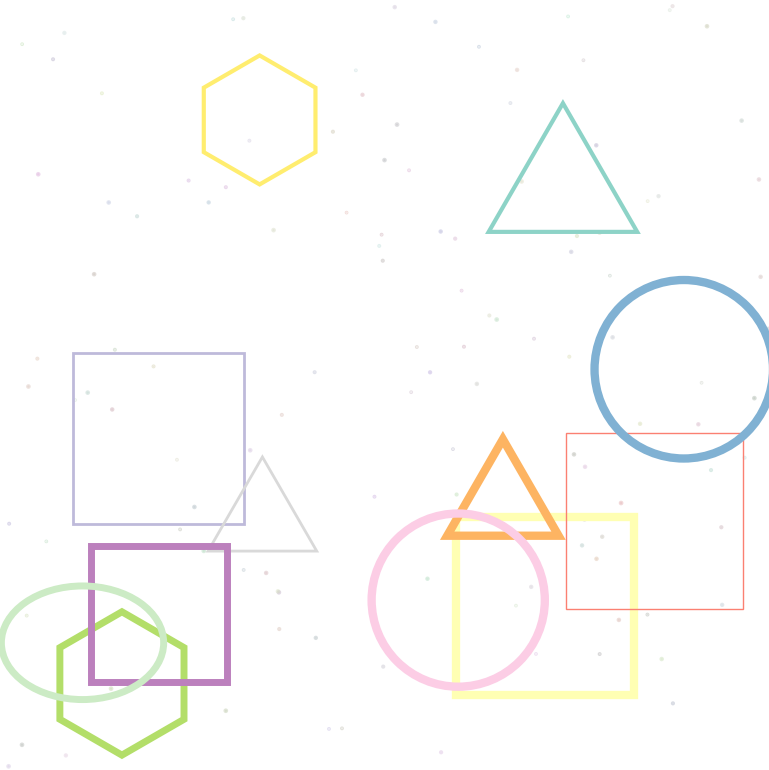[{"shape": "triangle", "thickness": 1.5, "radius": 0.56, "center": [0.731, 0.755]}, {"shape": "square", "thickness": 3, "radius": 0.58, "center": [0.708, 0.213]}, {"shape": "square", "thickness": 1, "radius": 0.55, "center": [0.206, 0.431]}, {"shape": "square", "thickness": 0.5, "radius": 0.57, "center": [0.85, 0.323]}, {"shape": "circle", "thickness": 3, "radius": 0.58, "center": [0.888, 0.52]}, {"shape": "triangle", "thickness": 3, "radius": 0.42, "center": [0.653, 0.346]}, {"shape": "hexagon", "thickness": 2.5, "radius": 0.47, "center": [0.158, 0.112]}, {"shape": "circle", "thickness": 3, "radius": 0.56, "center": [0.595, 0.221]}, {"shape": "triangle", "thickness": 1, "radius": 0.41, "center": [0.341, 0.325]}, {"shape": "square", "thickness": 2.5, "radius": 0.44, "center": [0.207, 0.203]}, {"shape": "oval", "thickness": 2.5, "radius": 0.53, "center": [0.107, 0.165]}, {"shape": "hexagon", "thickness": 1.5, "radius": 0.42, "center": [0.337, 0.844]}]